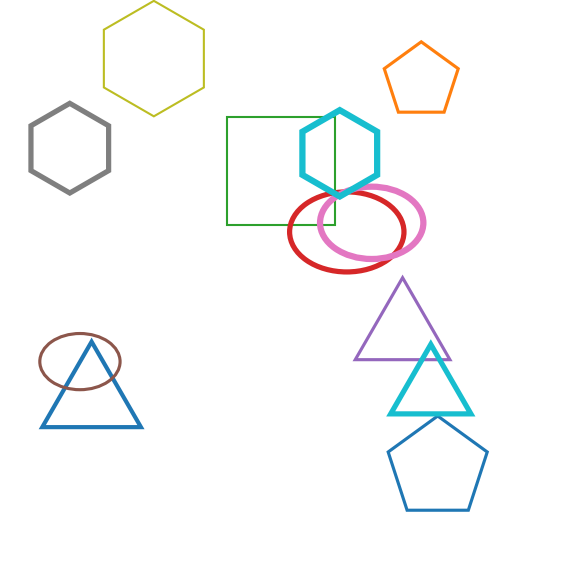[{"shape": "triangle", "thickness": 2, "radius": 0.49, "center": [0.159, 0.309]}, {"shape": "pentagon", "thickness": 1.5, "radius": 0.45, "center": [0.758, 0.189]}, {"shape": "pentagon", "thickness": 1.5, "radius": 0.34, "center": [0.729, 0.859]}, {"shape": "square", "thickness": 1, "radius": 0.47, "center": [0.487, 0.703]}, {"shape": "oval", "thickness": 2.5, "radius": 0.5, "center": [0.6, 0.598]}, {"shape": "triangle", "thickness": 1.5, "radius": 0.47, "center": [0.697, 0.424]}, {"shape": "oval", "thickness": 1.5, "radius": 0.35, "center": [0.138, 0.373]}, {"shape": "oval", "thickness": 3, "radius": 0.45, "center": [0.644, 0.613]}, {"shape": "hexagon", "thickness": 2.5, "radius": 0.39, "center": [0.121, 0.743]}, {"shape": "hexagon", "thickness": 1, "radius": 0.5, "center": [0.266, 0.898]}, {"shape": "triangle", "thickness": 2.5, "radius": 0.4, "center": [0.746, 0.323]}, {"shape": "hexagon", "thickness": 3, "radius": 0.37, "center": [0.588, 0.734]}]